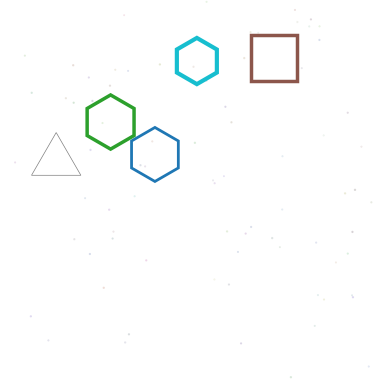[{"shape": "hexagon", "thickness": 2, "radius": 0.35, "center": [0.402, 0.599]}, {"shape": "hexagon", "thickness": 2.5, "radius": 0.35, "center": [0.287, 0.683]}, {"shape": "square", "thickness": 2.5, "radius": 0.3, "center": [0.711, 0.849]}, {"shape": "triangle", "thickness": 0.5, "radius": 0.37, "center": [0.146, 0.582]}, {"shape": "hexagon", "thickness": 3, "radius": 0.3, "center": [0.511, 0.841]}]